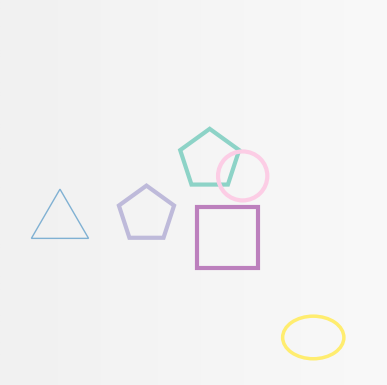[{"shape": "pentagon", "thickness": 3, "radius": 0.4, "center": [0.541, 0.585]}, {"shape": "pentagon", "thickness": 3, "radius": 0.37, "center": [0.378, 0.443]}, {"shape": "triangle", "thickness": 1, "radius": 0.43, "center": [0.155, 0.423]}, {"shape": "circle", "thickness": 3, "radius": 0.32, "center": [0.626, 0.543]}, {"shape": "square", "thickness": 3, "radius": 0.4, "center": [0.587, 0.384]}, {"shape": "oval", "thickness": 2.5, "radius": 0.4, "center": [0.808, 0.123]}]